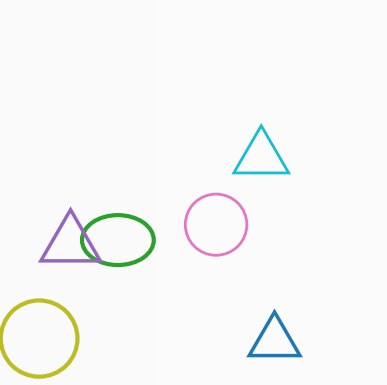[{"shape": "triangle", "thickness": 2.5, "radius": 0.38, "center": [0.709, 0.114]}, {"shape": "oval", "thickness": 3, "radius": 0.46, "center": [0.304, 0.376]}, {"shape": "triangle", "thickness": 2.5, "radius": 0.44, "center": [0.182, 0.367]}, {"shape": "circle", "thickness": 2, "radius": 0.4, "center": [0.558, 0.416]}, {"shape": "circle", "thickness": 3, "radius": 0.5, "center": [0.101, 0.121]}, {"shape": "triangle", "thickness": 2, "radius": 0.41, "center": [0.674, 0.592]}]